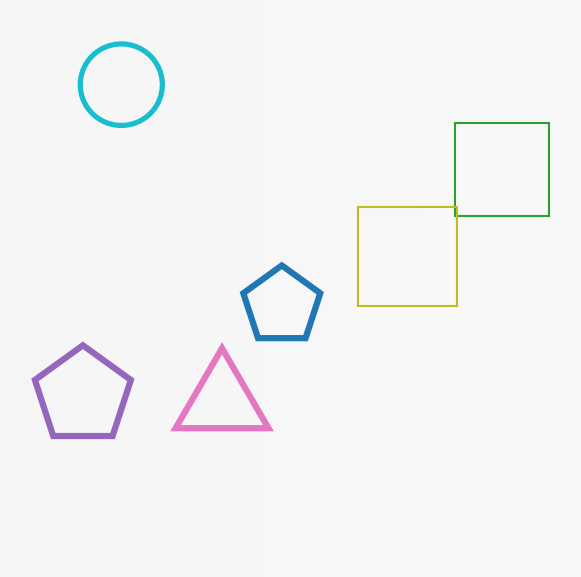[{"shape": "pentagon", "thickness": 3, "radius": 0.35, "center": [0.485, 0.47]}, {"shape": "square", "thickness": 1, "radius": 0.4, "center": [0.863, 0.705]}, {"shape": "pentagon", "thickness": 3, "radius": 0.43, "center": [0.143, 0.314]}, {"shape": "triangle", "thickness": 3, "radius": 0.46, "center": [0.382, 0.304]}, {"shape": "square", "thickness": 1, "radius": 0.43, "center": [0.701, 0.555]}, {"shape": "circle", "thickness": 2.5, "radius": 0.35, "center": [0.209, 0.853]}]